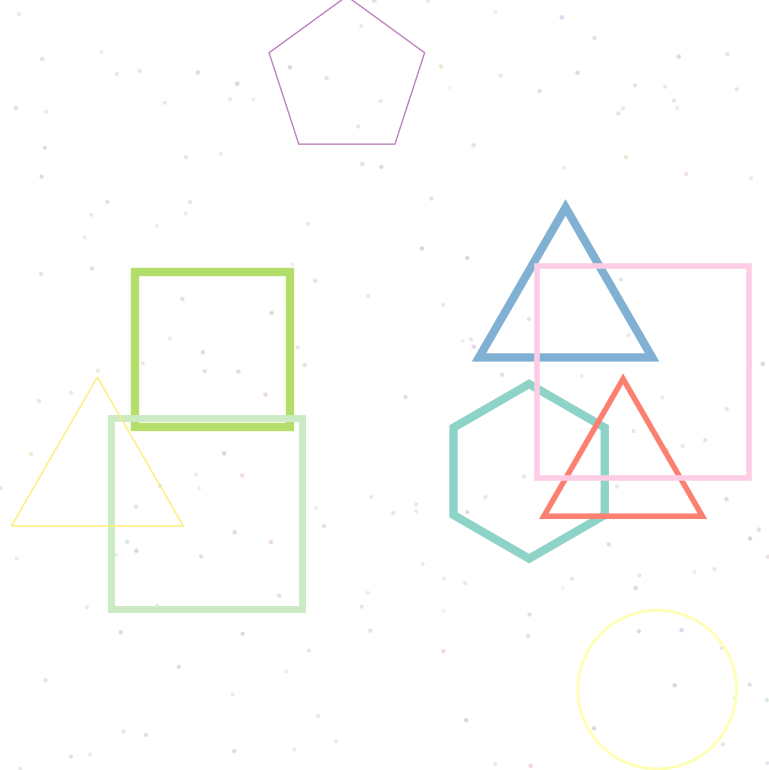[{"shape": "hexagon", "thickness": 3, "radius": 0.57, "center": [0.687, 0.388]}, {"shape": "circle", "thickness": 1, "radius": 0.52, "center": [0.853, 0.104]}, {"shape": "triangle", "thickness": 2, "radius": 0.59, "center": [0.809, 0.389]}, {"shape": "triangle", "thickness": 3, "radius": 0.65, "center": [0.735, 0.601]}, {"shape": "square", "thickness": 3, "radius": 0.5, "center": [0.276, 0.547]}, {"shape": "square", "thickness": 2, "radius": 0.69, "center": [0.835, 0.517]}, {"shape": "pentagon", "thickness": 0.5, "radius": 0.53, "center": [0.45, 0.899]}, {"shape": "square", "thickness": 2.5, "radius": 0.62, "center": [0.268, 0.333]}, {"shape": "triangle", "thickness": 0.5, "radius": 0.64, "center": [0.126, 0.381]}]